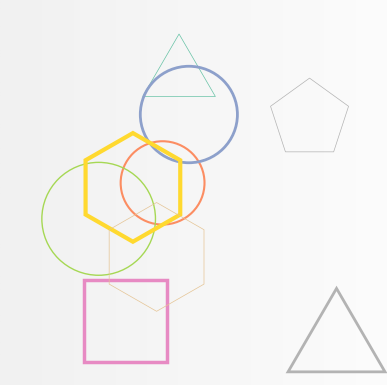[{"shape": "triangle", "thickness": 0.5, "radius": 0.54, "center": [0.462, 0.803]}, {"shape": "circle", "thickness": 1.5, "radius": 0.54, "center": [0.42, 0.525]}, {"shape": "circle", "thickness": 2, "radius": 0.63, "center": [0.487, 0.703]}, {"shape": "square", "thickness": 2.5, "radius": 0.53, "center": [0.324, 0.166]}, {"shape": "circle", "thickness": 1, "radius": 0.73, "center": [0.255, 0.432]}, {"shape": "hexagon", "thickness": 3, "radius": 0.71, "center": [0.343, 0.513]}, {"shape": "hexagon", "thickness": 0.5, "radius": 0.71, "center": [0.404, 0.333]}, {"shape": "triangle", "thickness": 2, "radius": 0.72, "center": [0.868, 0.106]}, {"shape": "pentagon", "thickness": 0.5, "radius": 0.53, "center": [0.799, 0.691]}]